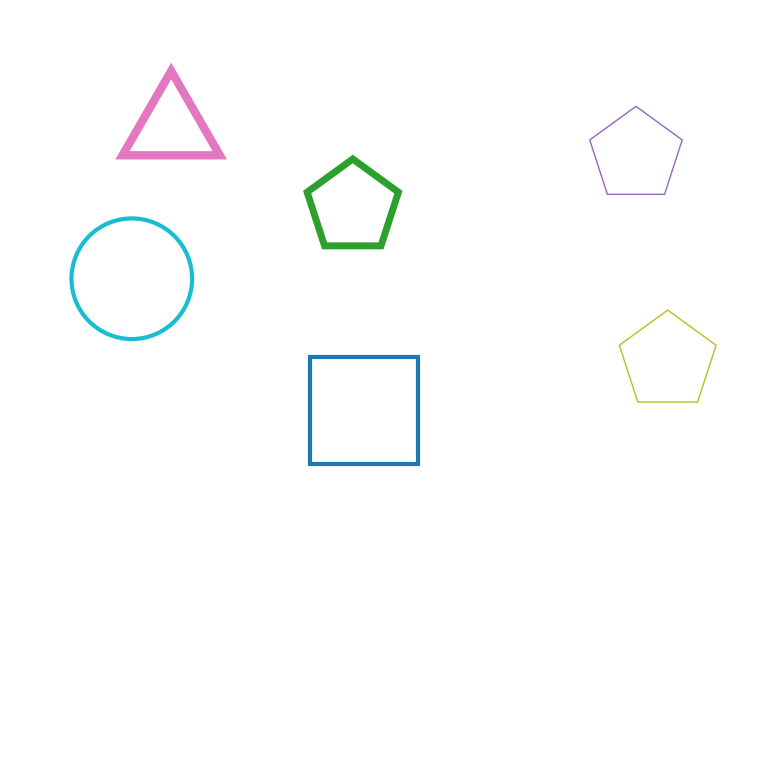[{"shape": "square", "thickness": 1.5, "radius": 0.35, "center": [0.473, 0.467]}, {"shape": "pentagon", "thickness": 2.5, "radius": 0.31, "center": [0.458, 0.731]}, {"shape": "pentagon", "thickness": 0.5, "radius": 0.32, "center": [0.826, 0.799]}, {"shape": "triangle", "thickness": 3, "radius": 0.36, "center": [0.222, 0.835]}, {"shape": "pentagon", "thickness": 0.5, "radius": 0.33, "center": [0.867, 0.531]}, {"shape": "circle", "thickness": 1.5, "radius": 0.39, "center": [0.171, 0.638]}]